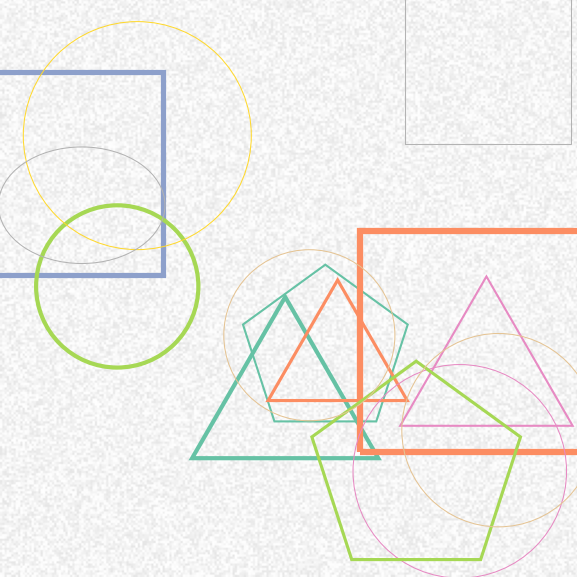[{"shape": "triangle", "thickness": 2, "radius": 0.93, "center": [0.494, 0.299]}, {"shape": "pentagon", "thickness": 1, "radius": 0.75, "center": [0.563, 0.391]}, {"shape": "triangle", "thickness": 1.5, "radius": 0.7, "center": [0.585, 0.375]}, {"shape": "square", "thickness": 3, "radius": 0.96, "center": [0.815, 0.408]}, {"shape": "square", "thickness": 2.5, "radius": 0.88, "center": [0.106, 0.699]}, {"shape": "triangle", "thickness": 1, "radius": 0.86, "center": [0.842, 0.348]}, {"shape": "circle", "thickness": 0.5, "radius": 0.92, "center": [0.796, 0.183]}, {"shape": "circle", "thickness": 2, "radius": 0.7, "center": [0.203, 0.503]}, {"shape": "pentagon", "thickness": 1.5, "radius": 0.95, "center": [0.721, 0.184]}, {"shape": "circle", "thickness": 0.5, "radius": 0.99, "center": [0.238, 0.764]}, {"shape": "circle", "thickness": 0.5, "radius": 0.84, "center": [0.863, 0.254]}, {"shape": "circle", "thickness": 0.5, "radius": 0.74, "center": [0.536, 0.419]}, {"shape": "square", "thickness": 0.5, "radius": 0.72, "center": [0.845, 0.894]}, {"shape": "oval", "thickness": 0.5, "radius": 0.72, "center": [0.141, 0.644]}]